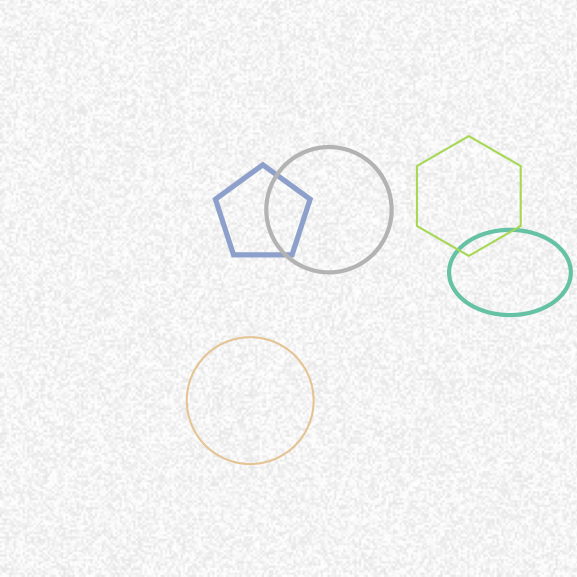[{"shape": "oval", "thickness": 2, "radius": 0.53, "center": [0.883, 0.527]}, {"shape": "pentagon", "thickness": 2.5, "radius": 0.43, "center": [0.455, 0.628]}, {"shape": "hexagon", "thickness": 1, "radius": 0.52, "center": [0.812, 0.66]}, {"shape": "circle", "thickness": 1, "radius": 0.55, "center": [0.433, 0.305]}, {"shape": "circle", "thickness": 2, "radius": 0.54, "center": [0.57, 0.636]}]